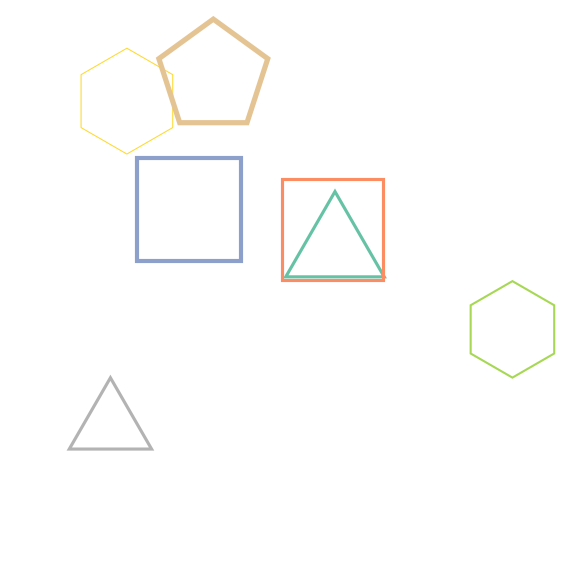[{"shape": "triangle", "thickness": 1.5, "radius": 0.49, "center": [0.58, 0.569]}, {"shape": "square", "thickness": 1.5, "radius": 0.43, "center": [0.575, 0.602]}, {"shape": "square", "thickness": 2, "radius": 0.45, "center": [0.328, 0.636]}, {"shape": "hexagon", "thickness": 1, "radius": 0.42, "center": [0.887, 0.429]}, {"shape": "hexagon", "thickness": 0.5, "radius": 0.46, "center": [0.22, 0.824]}, {"shape": "pentagon", "thickness": 2.5, "radius": 0.5, "center": [0.369, 0.867]}, {"shape": "triangle", "thickness": 1.5, "radius": 0.41, "center": [0.191, 0.263]}]